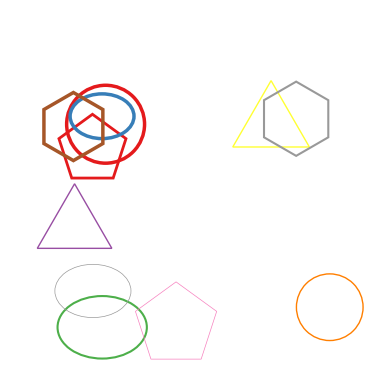[{"shape": "circle", "thickness": 2.5, "radius": 0.51, "center": [0.274, 0.677]}, {"shape": "pentagon", "thickness": 2, "radius": 0.46, "center": [0.24, 0.612]}, {"shape": "oval", "thickness": 2.5, "radius": 0.41, "center": [0.265, 0.698]}, {"shape": "oval", "thickness": 1.5, "radius": 0.58, "center": [0.265, 0.15]}, {"shape": "triangle", "thickness": 1, "radius": 0.56, "center": [0.194, 0.411]}, {"shape": "circle", "thickness": 1, "radius": 0.43, "center": [0.856, 0.202]}, {"shape": "triangle", "thickness": 1, "radius": 0.57, "center": [0.704, 0.676]}, {"shape": "hexagon", "thickness": 2.5, "radius": 0.44, "center": [0.191, 0.671]}, {"shape": "pentagon", "thickness": 0.5, "radius": 0.55, "center": [0.457, 0.157]}, {"shape": "hexagon", "thickness": 1.5, "radius": 0.48, "center": [0.769, 0.692]}, {"shape": "oval", "thickness": 0.5, "radius": 0.49, "center": [0.241, 0.244]}]